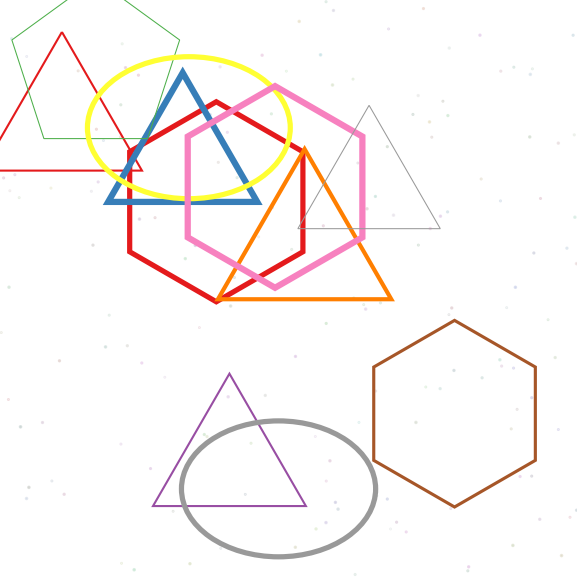[{"shape": "triangle", "thickness": 1, "radius": 0.8, "center": [0.107, 0.784]}, {"shape": "hexagon", "thickness": 2.5, "radius": 0.87, "center": [0.375, 0.65]}, {"shape": "triangle", "thickness": 3, "radius": 0.75, "center": [0.316, 0.724]}, {"shape": "pentagon", "thickness": 0.5, "radius": 0.76, "center": [0.166, 0.883]}, {"shape": "triangle", "thickness": 1, "radius": 0.76, "center": [0.397, 0.199]}, {"shape": "triangle", "thickness": 2, "radius": 0.87, "center": [0.527, 0.568]}, {"shape": "oval", "thickness": 2.5, "radius": 0.88, "center": [0.327, 0.778]}, {"shape": "hexagon", "thickness": 1.5, "radius": 0.81, "center": [0.787, 0.283]}, {"shape": "hexagon", "thickness": 3, "radius": 0.87, "center": [0.476, 0.675]}, {"shape": "oval", "thickness": 2.5, "radius": 0.84, "center": [0.482, 0.153]}, {"shape": "triangle", "thickness": 0.5, "radius": 0.71, "center": [0.639, 0.674]}]